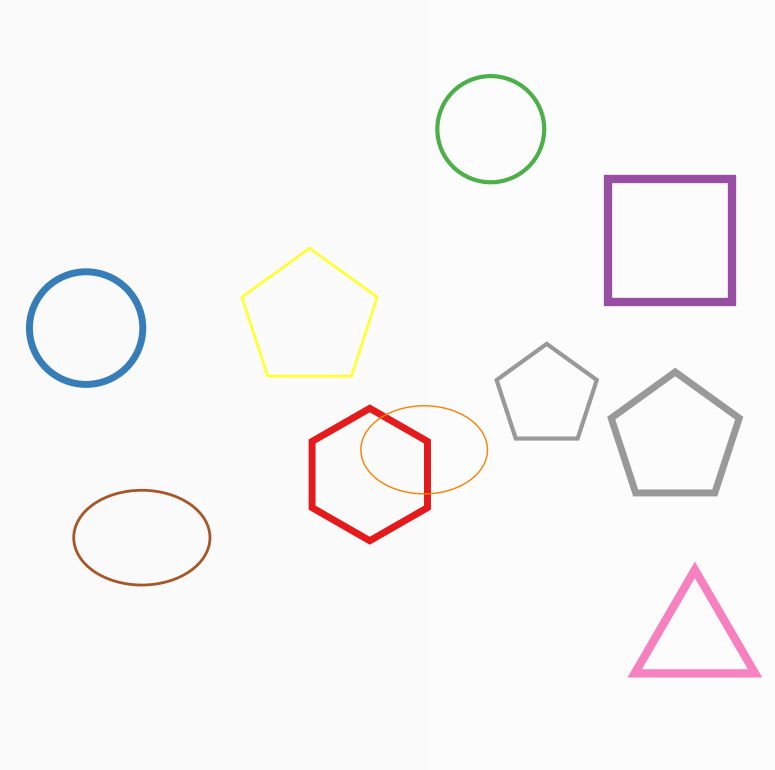[{"shape": "hexagon", "thickness": 2.5, "radius": 0.43, "center": [0.477, 0.384]}, {"shape": "circle", "thickness": 2.5, "radius": 0.37, "center": [0.111, 0.574]}, {"shape": "circle", "thickness": 1.5, "radius": 0.34, "center": [0.633, 0.832]}, {"shape": "square", "thickness": 3, "radius": 0.4, "center": [0.864, 0.688]}, {"shape": "oval", "thickness": 0.5, "radius": 0.41, "center": [0.547, 0.416]}, {"shape": "pentagon", "thickness": 1, "radius": 0.46, "center": [0.399, 0.586]}, {"shape": "oval", "thickness": 1, "radius": 0.44, "center": [0.183, 0.302]}, {"shape": "triangle", "thickness": 3, "radius": 0.45, "center": [0.897, 0.17]}, {"shape": "pentagon", "thickness": 1.5, "radius": 0.34, "center": [0.705, 0.485]}, {"shape": "pentagon", "thickness": 2.5, "radius": 0.43, "center": [0.871, 0.43]}]